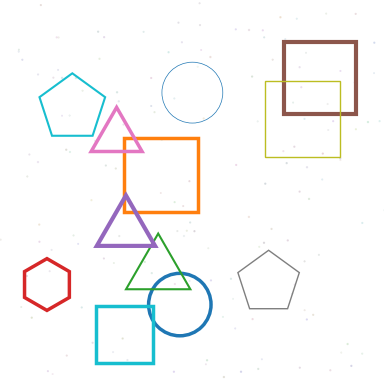[{"shape": "circle", "thickness": 0.5, "radius": 0.4, "center": [0.5, 0.759]}, {"shape": "circle", "thickness": 2.5, "radius": 0.41, "center": [0.467, 0.209]}, {"shape": "square", "thickness": 2.5, "radius": 0.48, "center": [0.418, 0.545]}, {"shape": "triangle", "thickness": 1.5, "radius": 0.48, "center": [0.411, 0.297]}, {"shape": "hexagon", "thickness": 2.5, "radius": 0.34, "center": [0.122, 0.261]}, {"shape": "triangle", "thickness": 3, "radius": 0.44, "center": [0.327, 0.405]}, {"shape": "square", "thickness": 3, "radius": 0.47, "center": [0.832, 0.797]}, {"shape": "triangle", "thickness": 2.5, "radius": 0.38, "center": [0.303, 0.645]}, {"shape": "pentagon", "thickness": 1, "radius": 0.42, "center": [0.698, 0.266]}, {"shape": "square", "thickness": 1, "radius": 0.49, "center": [0.786, 0.691]}, {"shape": "pentagon", "thickness": 1.5, "radius": 0.45, "center": [0.188, 0.72]}, {"shape": "square", "thickness": 2.5, "radius": 0.37, "center": [0.323, 0.131]}]